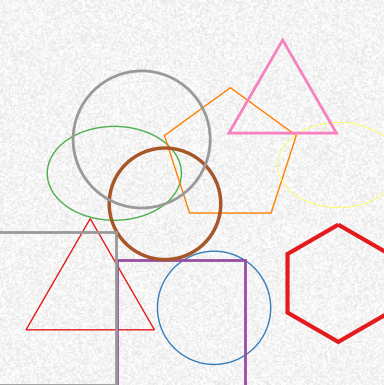[{"shape": "triangle", "thickness": 1, "radius": 0.96, "center": [0.234, 0.24]}, {"shape": "hexagon", "thickness": 3, "radius": 0.76, "center": [0.879, 0.264]}, {"shape": "circle", "thickness": 1, "radius": 0.74, "center": [0.556, 0.2]}, {"shape": "oval", "thickness": 1, "radius": 0.87, "center": [0.297, 0.55]}, {"shape": "square", "thickness": 2, "radius": 0.83, "center": [0.471, 0.157]}, {"shape": "pentagon", "thickness": 1, "radius": 0.9, "center": [0.598, 0.592]}, {"shape": "oval", "thickness": 0.5, "radius": 0.79, "center": [0.88, 0.571]}, {"shape": "circle", "thickness": 2.5, "radius": 0.72, "center": [0.429, 0.471]}, {"shape": "triangle", "thickness": 2, "radius": 0.81, "center": [0.734, 0.735]}, {"shape": "square", "thickness": 2, "radius": 1.0, "center": [0.102, 0.199]}, {"shape": "circle", "thickness": 2, "radius": 0.89, "center": [0.368, 0.638]}]